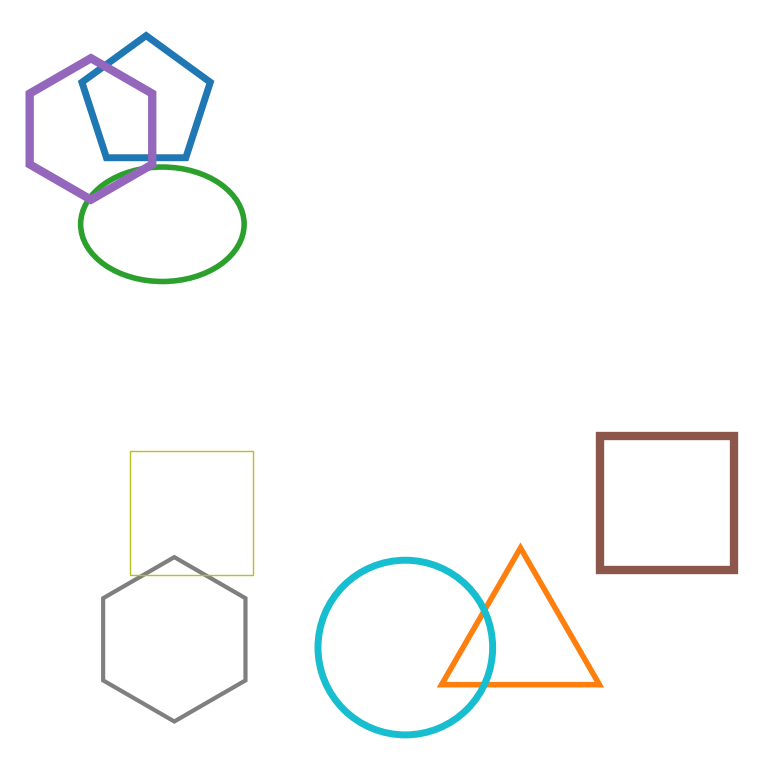[{"shape": "pentagon", "thickness": 2.5, "radius": 0.44, "center": [0.19, 0.866]}, {"shape": "triangle", "thickness": 2, "radius": 0.59, "center": [0.676, 0.17]}, {"shape": "oval", "thickness": 2, "radius": 0.53, "center": [0.211, 0.709]}, {"shape": "hexagon", "thickness": 3, "radius": 0.46, "center": [0.118, 0.833]}, {"shape": "square", "thickness": 3, "radius": 0.43, "center": [0.866, 0.347]}, {"shape": "hexagon", "thickness": 1.5, "radius": 0.53, "center": [0.226, 0.17]}, {"shape": "square", "thickness": 0.5, "radius": 0.4, "center": [0.249, 0.334]}, {"shape": "circle", "thickness": 2.5, "radius": 0.57, "center": [0.526, 0.159]}]